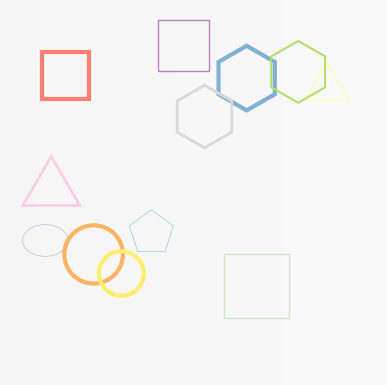[{"shape": "pentagon", "thickness": 0.5, "radius": 0.3, "center": [0.391, 0.395]}, {"shape": "triangle", "thickness": 1, "radius": 0.33, "center": [0.844, 0.773]}, {"shape": "oval", "thickness": 0.5, "radius": 0.29, "center": [0.117, 0.375]}, {"shape": "square", "thickness": 3, "radius": 0.3, "center": [0.168, 0.804]}, {"shape": "hexagon", "thickness": 3, "radius": 0.42, "center": [0.637, 0.797]}, {"shape": "circle", "thickness": 3, "radius": 0.38, "center": [0.242, 0.339]}, {"shape": "hexagon", "thickness": 1.5, "radius": 0.4, "center": [0.769, 0.813]}, {"shape": "triangle", "thickness": 2, "radius": 0.42, "center": [0.132, 0.509]}, {"shape": "hexagon", "thickness": 2, "radius": 0.41, "center": [0.528, 0.697]}, {"shape": "square", "thickness": 1, "radius": 0.33, "center": [0.474, 0.883]}, {"shape": "square", "thickness": 1, "radius": 0.42, "center": [0.662, 0.257]}, {"shape": "circle", "thickness": 3, "radius": 0.29, "center": [0.313, 0.29]}]